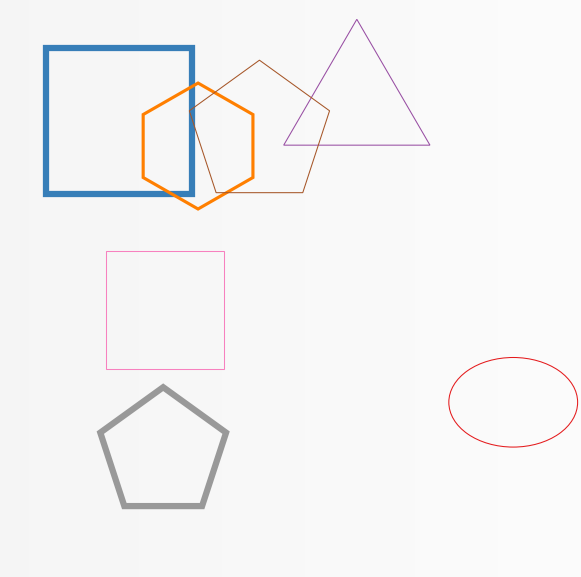[{"shape": "oval", "thickness": 0.5, "radius": 0.55, "center": [0.883, 0.303]}, {"shape": "square", "thickness": 3, "radius": 0.63, "center": [0.205, 0.79]}, {"shape": "triangle", "thickness": 0.5, "radius": 0.73, "center": [0.614, 0.82]}, {"shape": "hexagon", "thickness": 1.5, "radius": 0.55, "center": [0.341, 0.746]}, {"shape": "pentagon", "thickness": 0.5, "radius": 0.63, "center": [0.446, 0.768]}, {"shape": "square", "thickness": 0.5, "radius": 0.51, "center": [0.284, 0.462]}, {"shape": "pentagon", "thickness": 3, "radius": 0.57, "center": [0.281, 0.215]}]